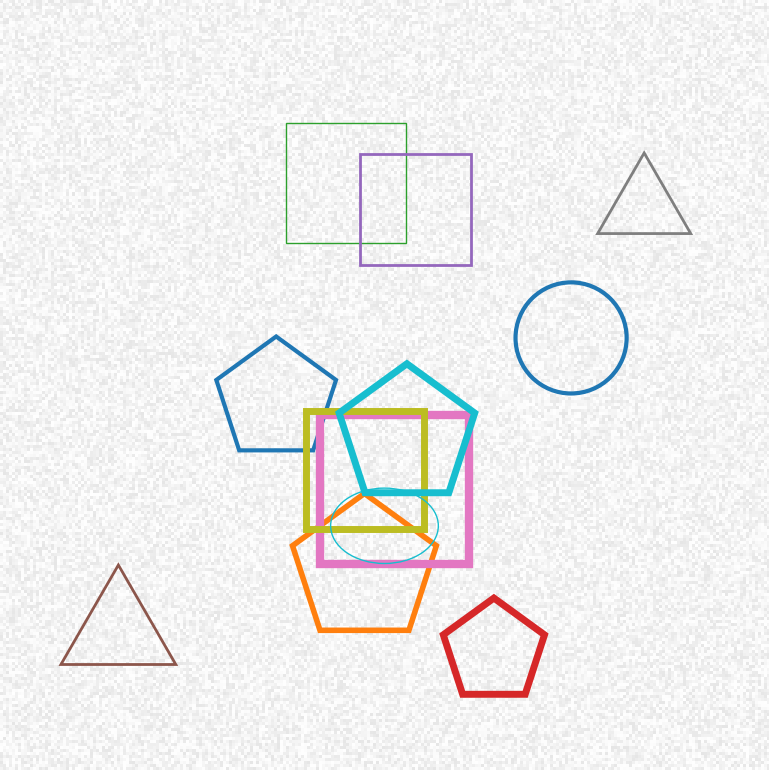[{"shape": "circle", "thickness": 1.5, "radius": 0.36, "center": [0.742, 0.561]}, {"shape": "pentagon", "thickness": 1.5, "radius": 0.41, "center": [0.359, 0.481]}, {"shape": "pentagon", "thickness": 2, "radius": 0.49, "center": [0.473, 0.261]}, {"shape": "square", "thickness": 0.5, "radius": 0.39, "center": [0.449, 0.762]}, {"shape": "pentagon", "thickness": 2.5, "radius": 0.35, "center": [0.641, 0.154]}, {"shape": "square", "thickness": 1, "radius": 0.36, "center": [0.54, 0.728]}, {"shape": "triangle", "thickness": 1, "radius": 0.43, "center": [0.154, 0.18]}, {"shape": "square", "thickness": 3, "radius": 0.48, "center": [0.512, 0.365]}, {"shape": "triangle", "thickness": 1, "radius": 0.35, "center": [0.837, 0.732]}, {"shape": "square", "thickness": 2.5, "radius": 0.38, "center": [0.474, 0.39]}, {"shape": "oval", "thickness": 0.5, "radius": 0.35, "center": [0.499, 0.317]}, {"shape": "pentagon", "thickness": 2.5, "radius": 0.46, "center": [0.528, 0.435]}]